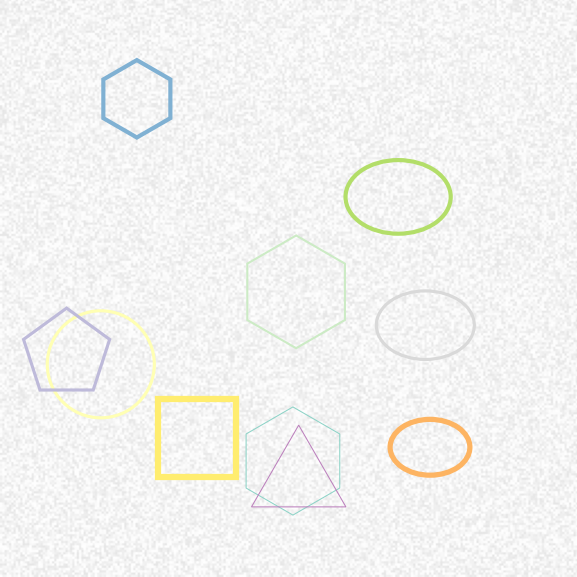[{"shape": "hexagon", "thickness": 0.5, "radius": 0.47, "center": [0.507, 0.201]}, {"shape": "circle", "thickness": 1.5, "radius": 0.46, "center": [0.175, 0.368]}, {"shape": "pentagon", "thickness": 1.5, "radius": 0.39, "center": [0.115, 0.387]}, {"shape": "hexagon", "thickness": 2, "radius": 0.34, "center": [0.237, 0.828]}, {"shape": "oval", "thickness": 2.5, "radius": 0.35, "center": [0.745, 0.225]}, {"shape": "oval", "thickness": 2, "radius": 0.46, "center": [0.689, 0.658]}, {"shape": "oval", "thickness": 1.5, "radius": 0.42, "center": [0.736, 0.436]}, {"shape": "triangle", "thickness": 0.5, "radius": 0.47, "center": [0.517, 0.169]}, {"shape": "hexagon", "thickness": 1, "radius": 0.49, "center": [0.513, 0.494]}, {"shape": "square", "thickness": 3, "radius": 0.34, "center": [0.341, 0.241]}]